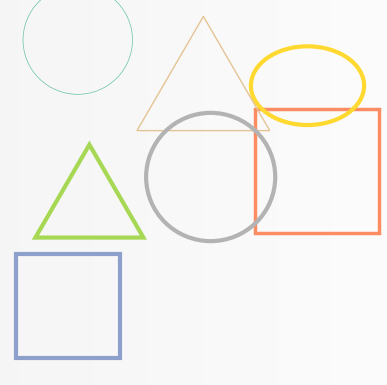[{"shape": "circle", "thickness": 0.5, "radius": 0.71, "center": [0.201, 0.896]}, {"shape": "square", "thickness": 2.5, "radius": 0.8, "center": [0.818, 0.556]}, {"shape": "square", "thickness": 3, "radius": 0.68, "center": [0.176, 0.205]}, {"shape": "triangle", "thickness": 3, "radius": 0.8, "center": [0.231, 0.463]}, {"shape": "oval", "thickness": 3, "radius": 0.73, "center": [0.794, 0.777]}, {"shape": "triangle", "thickness": 1, "radius": 0.99, "center": [0.525, 0.76]}, {"shape": "circle", "thickness": 3, "radius": 0.83, "center": [0.544, 0.54]}]